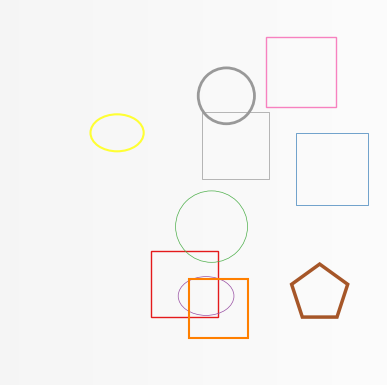[{"shape": "square", "thickness": 1, "radius": 0.43, "center": [0.477, 0.263]}, {"shape": "square", "thickness": 0.5, "radius": 0.47, "center": [0.856, 0.561]}, {"shape": "circle", "thickness": 0.5, "radius": 0.46, "center": [0.546, 0.411]}, {"shape": "oval", "thickness": 0.5, "radius": 0.36, "center": [0.532, 0.231]}, {"shape": "square", "thickness": 1.5, "radius": 0.38, "center": [0.565, 0.198]}, {"shape": "oval", "thickness": 1.5, "radius": 0.34, "center": [0.302, 0.655]}, {"shape": "pentagon", "thickness": 2.5, "radius": 0.38, "center": [0.825, 0.238]}, {"shape": "square", "thickness": 1, "radius": 0.46, "center": [0.777, 0.814]}, {"shape": "square", "thickness": 0.5, "radius": 0.43, "center": [0.607, 0.623]}, {"shape": "circle", "thickness": 2, "radius": 0.36, "center": [0.584, 0.751]}]